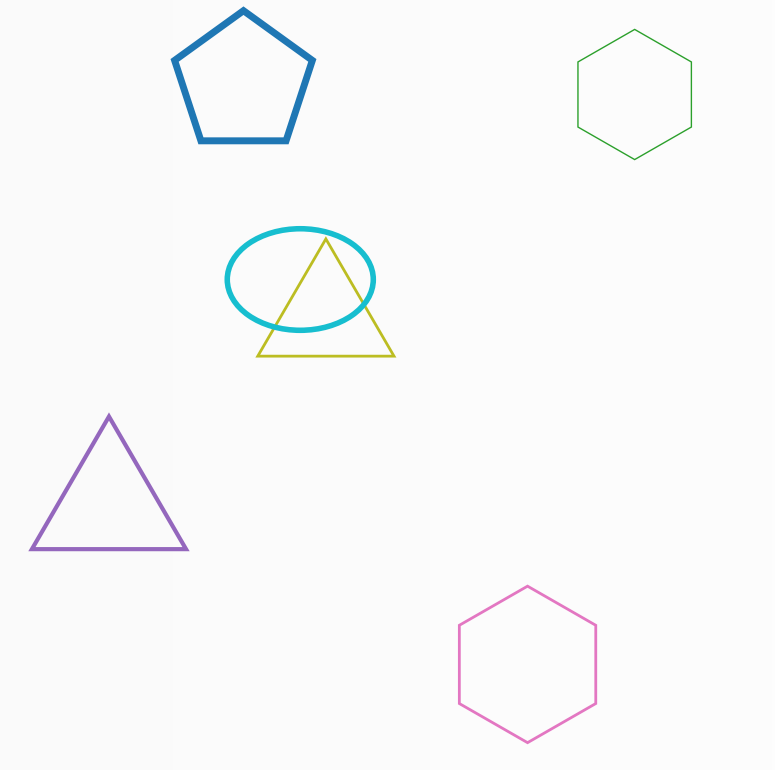[{"shape": "pentagon", "thickness": 2.5, "radius": 0.47, "center": [0.314, 0.893]}, {"shape": "hexagon", "thickness": 0.5, "radius": 0.42, "center": [0.819, 0.877]}, {"shape": "triangle", "thickness": 1.5, "radius": 0.57, "center": [0.141, 0.344]}, {"shape": "hexagon", "thickness": 1, "radius": 0.51, "center": [0.681, 0.137]}, {"shape": "triangle", "thickness": 1, "radius": 0.51, "center": [0.42, 0.588]}, {"shape": "oval", "thickness": 2, "radius": 0.47, "center": [0.387, 0.637]}]